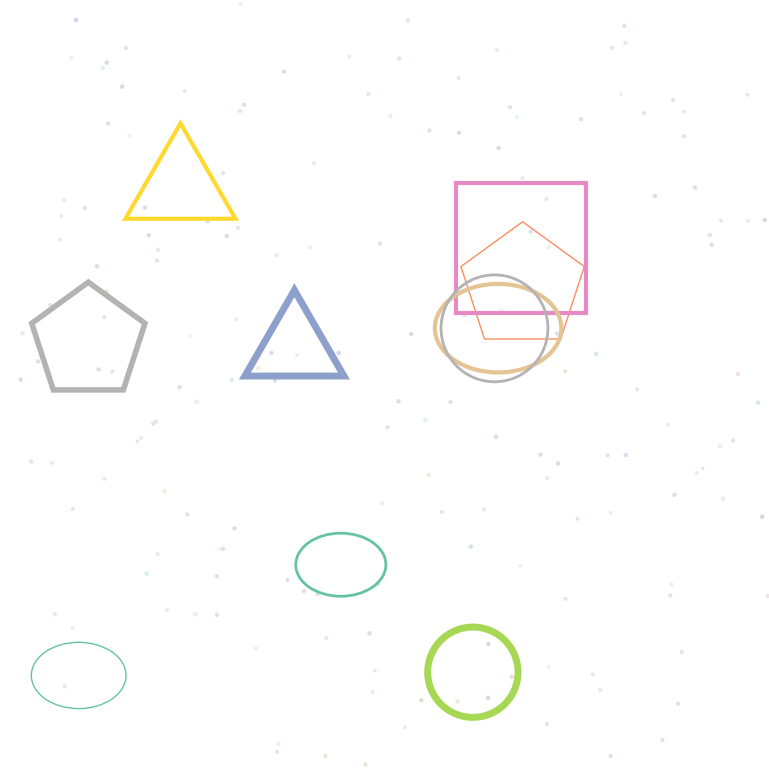[{"shape": "oval", "thickness": 0.5, "radius": 0.31, "center": [0.102, 0.123]}, {"shape": "oval", "thickness": 1, "radius": 0.29, "center": [0.443, 0.267]}, {"shape": "pentagon", "thickness": 0.5, "radius": 0.42, "center": [0.679, 0.628]}, {"shape": "triangle", "thickness": 2.5, "radius": 0.37, "center": [0.382, 0.549]}, {"shape": "square", "thickness": 1.5, "radius": 0.42, "center": [0.677, 0.678]}, {"shape": "circle", "thickness": 2.5, "radius": 0.29, "center": [0.614, 0.127]}, {"shape": "triangle", "thickness": 1.5, "radius": 0.41, "center": [0.234, 0.757]}, {"shape": "oval", "thickness": 1.5, "radius": 0.41, "center": [0.647, 0.574]}, {"shape": "pentagon", "thickness": 2, "radius": 0.39, "center": [0.115, 0.556]}, {"shape": "circle", "thickness": 1, "radius": 0.35, "center": [0.642, 0.574]}]